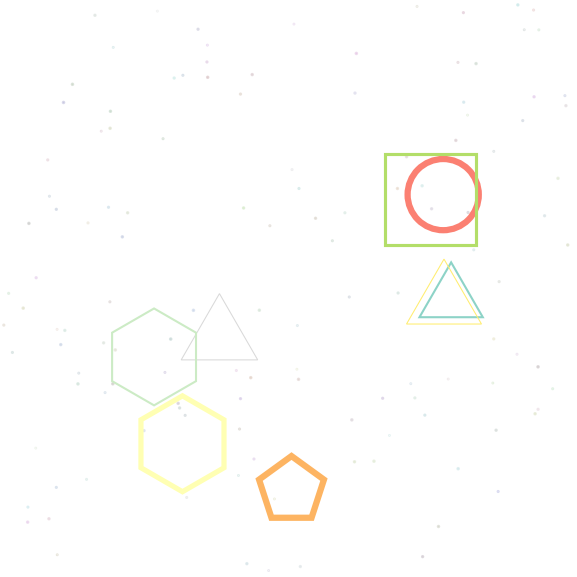[{"shape": "triangle", "thickness": 1, "radius": 0.32, "center": [0.781, 0.482]}, {"shape": "hexagon", "thickness": 2.5, "radius": 0.42, "center": [0.316, 0.231]}, {"shape": "circle", "thickness": 3, "radius": 0.31, "center": [0.767, 0.662]}, {"shape": "pentagon", "thickness": 3, "radius": 0.3, "center": [0.505, 0.15]}, {"shape": "square", "thickness": 1.5, "radius": 0.39, "center": [0.746, 0.654]}, {"shape": "triangle", "thickness": 0.5, "radius": 0.38, "center": [0.38, 0.414]}, {"shape": "hexagon", "thickness": 1, "radius": 0.42, "center": [0.267, 0.381]}, {"shape": "triangle", "thickness": 0.5, "radius": 0.37, "center": [0.769, 0.476]}]